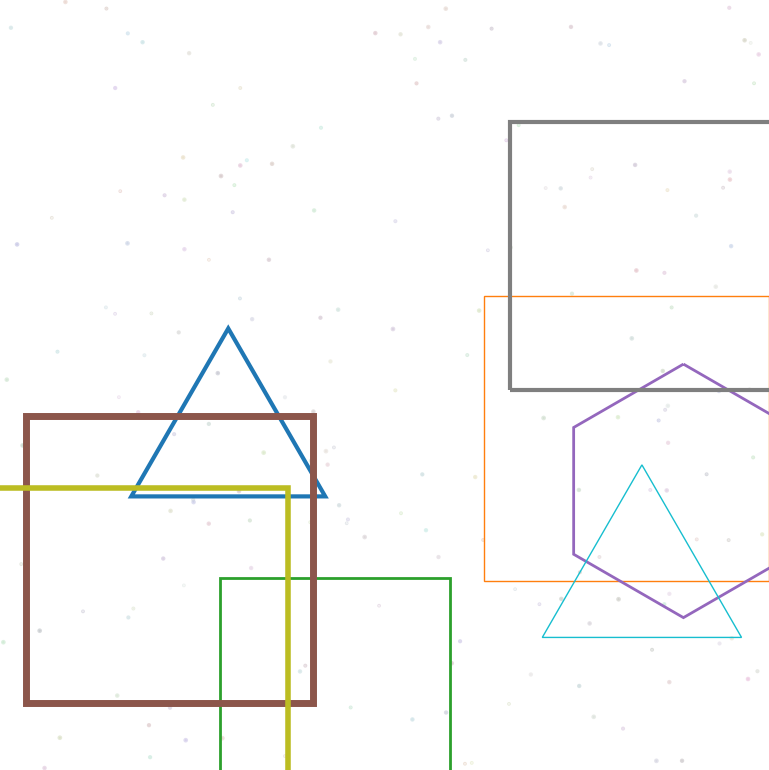[{"shape": "triangle", "thickness": 1.5, "radius": 0.73, "center": [0.296, 0.428]}, {"shape": "square", "thickness": 0.5, "radius": 0.93, "center": [0.814, 0.431]}, {"shape": "square", "thickness": 1, "radius": 0.75, "center": [0.435, 0.1]}, {"shape": "hexagon", "thickness": 1, "radius": 0.82, "center": [0.888, 0.363]}, {"shape": "square", "thickness": 2.5, "radius": 0.93, "center": [0.22, 0.274]}, {"shape": "square", "thickness": 1.5, "radius": 0.87, "center": [0.837, 0.668]}, {"shape": "square", "thickness": 2, "radius": 0.94, "center": [0.186, 0.177]}, {"shape": "triangle", "thickness": 0.5, "radius": 0.75, "center": [0.834, 0.247]}]